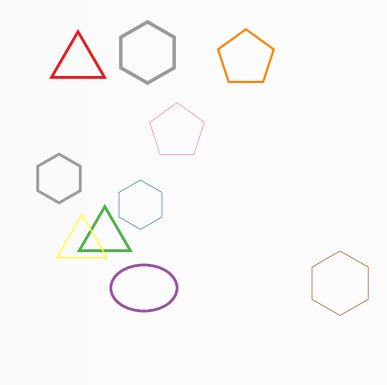[{"shape": "triangle", "thickness": 2, "radius": 0.4, "center": [0.201, 0.839]}, {"shape": "hexagon", "thickness": 0.5, "radius": 0.32, "center": [0.363, 0.468]}, {"shape": "triangle", "thickness": 2, "radius": 0.38, "center": [0.27, 0.387]}, {"shape": "oval", "thickness": 2, "radius": 0.43, "center": [0.371, 0.252]}, {"shape": "pentagon", "thickness": 1.5, "radius": 0.38, "center": [0.635, 0.848]}, {"shape": "triangle", "thickness": 1, "radius": 0.37, "center": [0.211, 0.368]}, {"shape": "hexagon", "thickness": 0.5, "radius": 0.42, "center": [0.878, 0.264]}, {"shape": "pentagon", "thickness": 0.5, "radius": 0.37, "center": [0.457, 0.659]}, {"shape": "hexagon", "thickness": 2, "radius": 0.32, "center": [0.152, 0.536]}, {"shape": "hexagon", "thickness": 2.5, "radius": 0.4, "center": [0.381, 0.864]}]